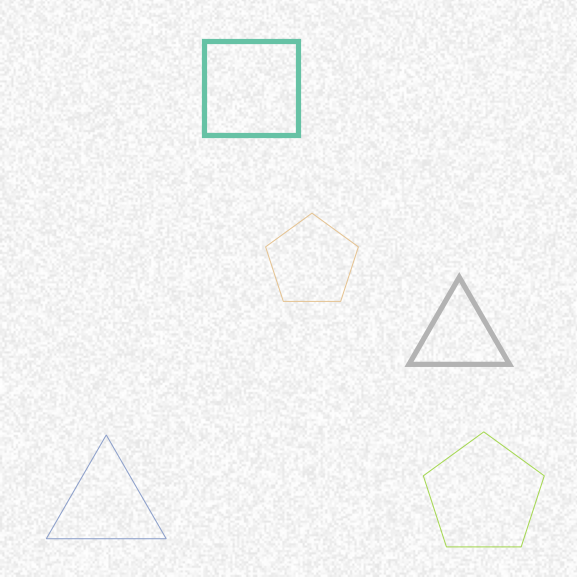[{"shape": "square", "thickness": 2.5, "radius": 0.41, "center": [0.434, 0.846]}, {"shape": "triangle", "thickness": 0.5, "radius": 0.6, "center": [0.184, 0.126]}, {"shape": "pentagon", "thickness": 0.5, "radius": 0.55, "center": [0.838, 0.141]}, {"shape": "pentagon", "thickness": 0.5, "radius": 0.42, "center": [0.54, 0.546]}, {"shape": "triangle", "thickness": 2.5, "radius": 0.5, "center": [0.795, 0.418]}]